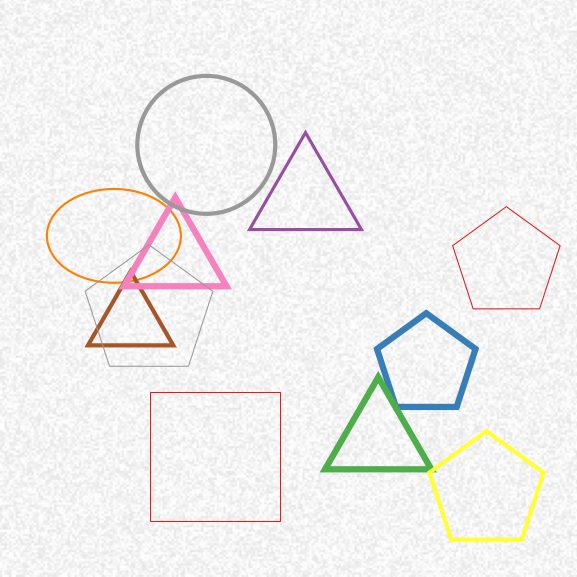[{"shape": "pentagon", "thickness": 0.5, "radius": 0.49, "center": [0.877, 0.543]}, {"shape": "square", "thickness": 0.5, "radius": 0.56, "center": [0.372, 0.209]}, {"shape": "pentagon", "thickness": 3, "radius": 0.45, "center": [0.738, 0.367]}, {"shape": "triangle", "thickness": 3, "radius": 0.53, "center": [0.655, 0.24]}, {"shape": "triangle", "thickness": 1.5, "radius": 0.56, "center": [0.529, 0.658]}, {"shape": "oval", "thickness": 1, "radius": 0.58, "center": [0.197, 0.591]}, {"shape": "pentagon", "thickness": 2, "radius": 0.52, "center": [0.842, 0.149]}, {"shape": "triangle", "thickness": 2, "radius": 0.43, "center": [0.226, 0.444]}, {"shape": "triangle", "thickness": 3, "radius": 0.51, "center": [0.304, 0.555]}, {"shape": "circle", "thickness": 2, "radius": 0.6, "center": [0.357, 0.748]}, {"shape": "pentagon", "thickness": 0.5, "radius": 0.58, "center": [0.258, 0.459]}]